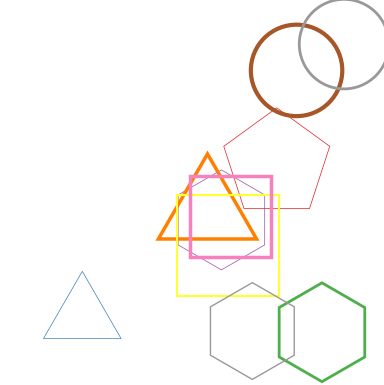[{"shape": "pentagon", "thickness": 0.5, "radius": 0.72, "center": [0.719, 0.575]}, {"shape": "triangle", "thickness": 0.5, "radius": 0.58, "center": [0.214, 0.179]}, {"shape": "hexagon", "thickness": 2, "radius": 0.64, "center": [0.836, 0.137]}, {"shape": "hexagon", "thickness": 0.5, "radius": 0.65, "center": [0.575, 0.429]}, {"shape": "triangle", "thickness": 2.5, "radius": 0.74, "center": [0.539, 0.453]}, {"shape": "square", "thickness": 1.5, "radius": 0.66, "center": [0.592, 0.363]}, {"shape": "circle", "thickness": 3, "radius": 0.59, "center": [0.77, 0.817]}, {"shape": "square", "thickness": 2.5, "radius": 0.52, "center": [0.599, 0.438]}, {"shape": "circle", "thickness": 2, "radius": 0.58, "center": [0.894, 0.885]}, {"shape": "hexagon", "thickness": 1, "radius": 0.63, "center": [0.655, 0.14]}]